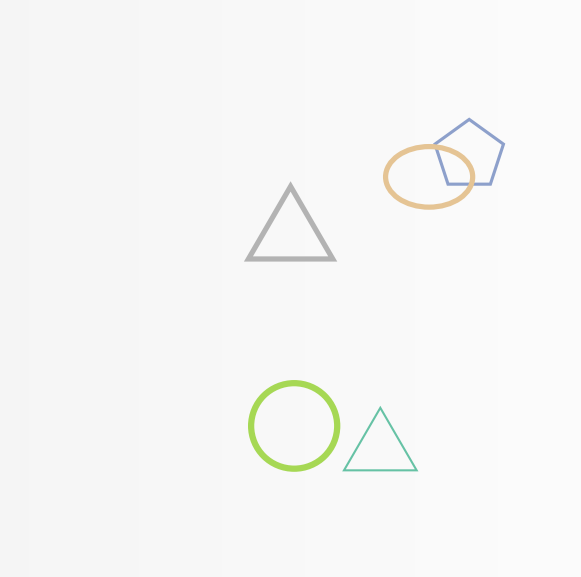[{"shape": "triangle", "thickness": 1, "radius": 0.36, "center": [0.654, 0.221]}, {"shape": "pentagon", "thickness": 1.5, "radius": 0.31, "center": [0.807, 0.73]}, {"shape": "circle", "thickness": 3, "radius": 0.37, "center": [0.506, 0.262]}, {"shape": "oval", "thickness": 2.5, "radius": 0.37, "center": [0.738, 0.693]}, {"shape": "triangle", "thickness": 2.5, "radius": 0.42, "center": [0.5, 0.593]}]